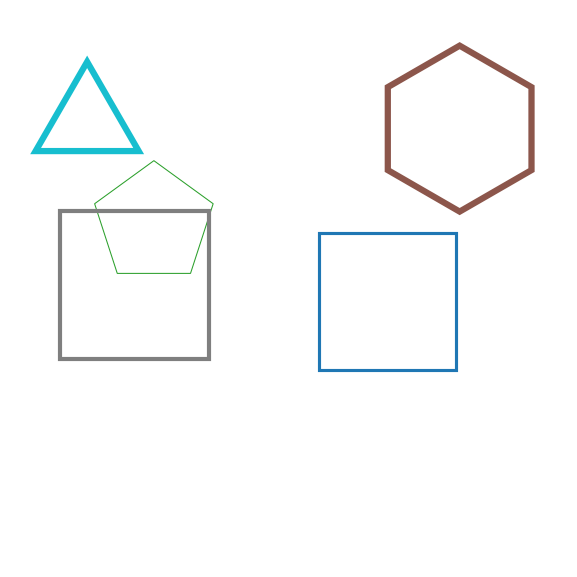[{"shape": "square", "thickness": 1.5, "radius": 0.59, "center": [0.671, 0.477]}, {"shape": "pentagon", "thickness": 0.5, "radius": 0.54, "center": [0.266, 0.613]}, {"shape": "hexagon", "thickness": 3, "radius": 0.72, "center": [0.796, 0.776]}, {"shape": "square", "thickness": 2, "radius": 0.64, "center": [0.233, 0.506]}, {"shape": "triangle", "thickness": 3, "radius": 0.52, "center": [0.151, 0.789]}]